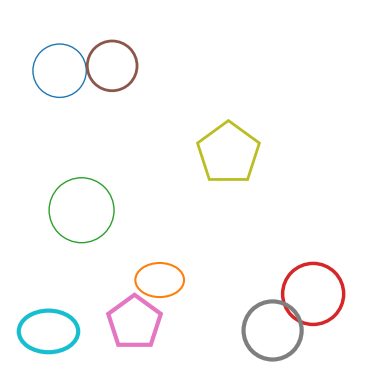[{"shape": "circle", "thickness": 1, "radius": 0.35, "center": [0.155, 0.816]}, {"shape": "oval", "thickness": 1.5, "radius": 0.32, "center": [0.415, 0.273]}, {"shape": "circle", "thickness": 1, "radius": 0.42, "center": [0.212, 0.454]}, {"shape": "circle", "thickness": 2.5, "radius": 0.4, "center": [0.813, 0.237]}, {"shape": "circle", "thickness": 2, "radius": 0.32, "center": [0.291, 0.829]}, {"shape": "pentagon", "thickness": 3, "radius": 0.36, "center": [0.349, 0.163]}, {"shape": "circle", "thickness": 3, "radius": 0.38, "center": [0.708, 0.142]}, {"shape": "pentagon", "thickness": 2, "radius": 0.42, "center": [0.593, 0.602]}, {"shape": "oval", "thickness": 3, "radius": 0.39, "center": [0.126, 0.139]}]